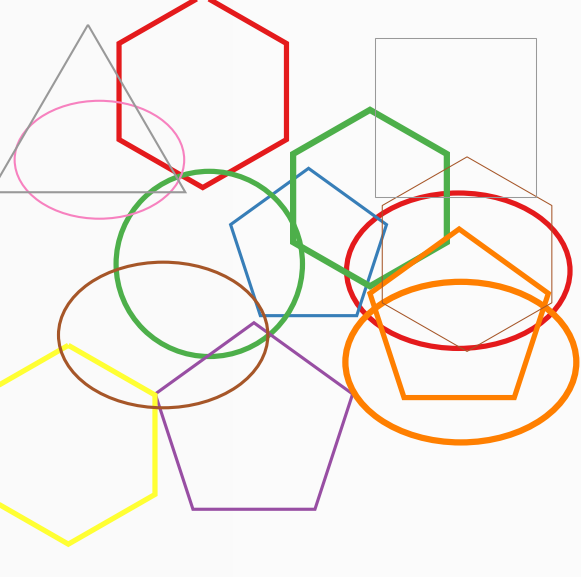[{"shape": "oval", "thickness": 2.5, "radius": 0.96, "center": [0.788, 0.53]}, {"shape": "hexagon", "thickness": 2.5, "radius": 0.83, "center": [0.349, 0.841]}, {"shape": "pentagon", "thickness": 1.5, "radius": 0.71, "center": [0.531, 0.567]}, {"shape": "circle", "thickness": 2.5, "radius": 0.8, "center": [0.36, 0.542]}, {"shape": "hexagon", "thickness": 3, "radius": 0.76, "center": [0.637, 0.656]}, {"shape": "pentagon", "thickness": 1.5, "radius": 0.89, "center": [0.437, 0.262]}, {"shape": "pentagon", "thickness": 2.5, "radius": 0.81, "center": [0.79, 0.441]}, {"shape": "oval", "thickness": 3, "radius": 0.99, "center": [0.793, 0.372]}, {"shape": "hexagon", "thickness": 2.5, "radius": 0.86, "center": [0.118, 0.229]}, {"shape": "oval", "thickness": 1.5, "radius": 0.9, "center": [0.281, 0.419]}, {"shape": "hexagon", "thickness": 0.5, "radius": 0.84, "center": [0.804, 0.559]}, {"shape": "oval", "thickness": 1, "radius": 0.73, "center": [0.171, 0.723]}, {"shape": "square", "thickness": 0.5, "radius": 0.69, "center": [0.784, 0.796]}, {"shape": "triangle", "thickness": 1, "radius": 0.97, "center": [0.151, 0.763]}]